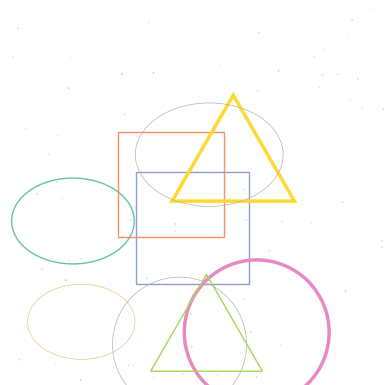[{"shape": "oval", "thickness": 1, "radius": 0.8, "center": [0.189, 0.426]}, {"shape": "square", "thickness": 1, "radius": 0.69, "center": [0.443, 0.521]}, {"shape": "square", "thickness": 1, "radius": 0.73, "center": [0.501, 0.408]}, {"shape": "circle", "thickness": 2.5, "radius": 0.94, "center": [0.667, 0.137]}, {"shape": "triangle", "thickness": 1, "radius": 0.84, "center": [0.536, 0.12]}, {"shape": "triangle", "thickness": 2.5, "radius": 0.92, "center": [0.606, 0.569]}, {"shape": "oval", "thickness": 0.5, "radius": 0.7, "center": [0.211, 0.164]}, {"shape": "circle", "thickness": 0.5, "radius": 0.87, "center": [0.466, 0.106]}, {"shape": "oval", "thickness": 0.5, "radius": 0.96, "center": [0.543, 0.598]}]